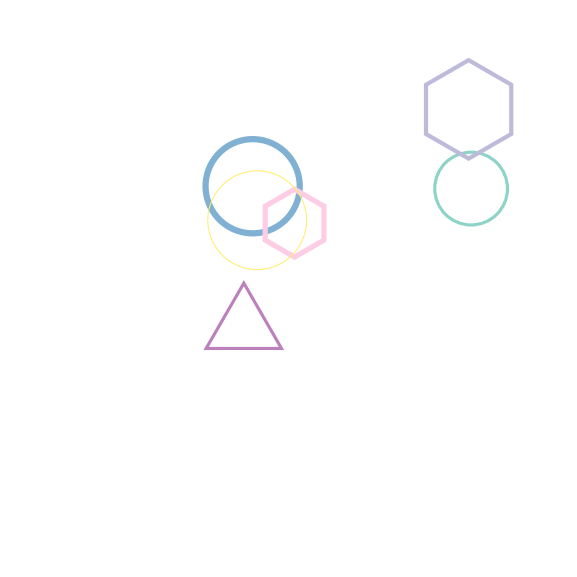[{"shape": "circle", "thickness": 1.5, "radius": 0.31, "center": [0.816, 0.673]}, {"shape": "hexagon", "thickness": 2, "radius": 0.43, "center": [0.811, 0.81]}, {"shape": "circle", "thickness": 3, "radius": 0.41, "center": [0.437, 0.677]}, {"shape": "hexagon", "thickness": 2.5, "radius": 0.29, "center": [0.51, 0.613]}, {"shape": "triangle", "thickness": 1.5, "radius": 0.38, "center": [0.422, 0.433]}, {"shape": "circle", "thickness": 0.5, "radius": 0.43, "center": [0.445, 0.618]}]